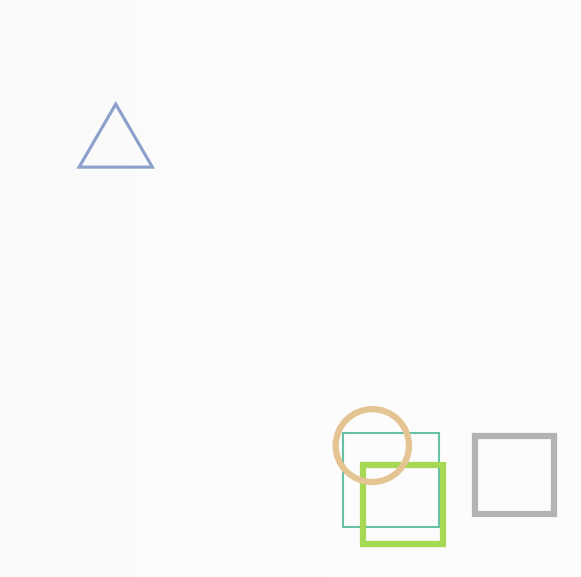[{"shape": "square", "thickness": 1, "radius": 0.41, "center": [0.673, 0.168]}, {"shape": "triangle", "thickness": 1.5, "radius": 0.36, "center": [0.199, 0.746]}, {"shape": "square", "thickness": 3, "radius": 0.34, "center": [0.693, 0.126]}, {"shape": "circle", "thickness": 3, "radius": 0.32, "center": [0.641, 0.228]}, {"shape": "square", "thickness": 3, "radius": 0.34, "center": [0.885, 0.177]}]